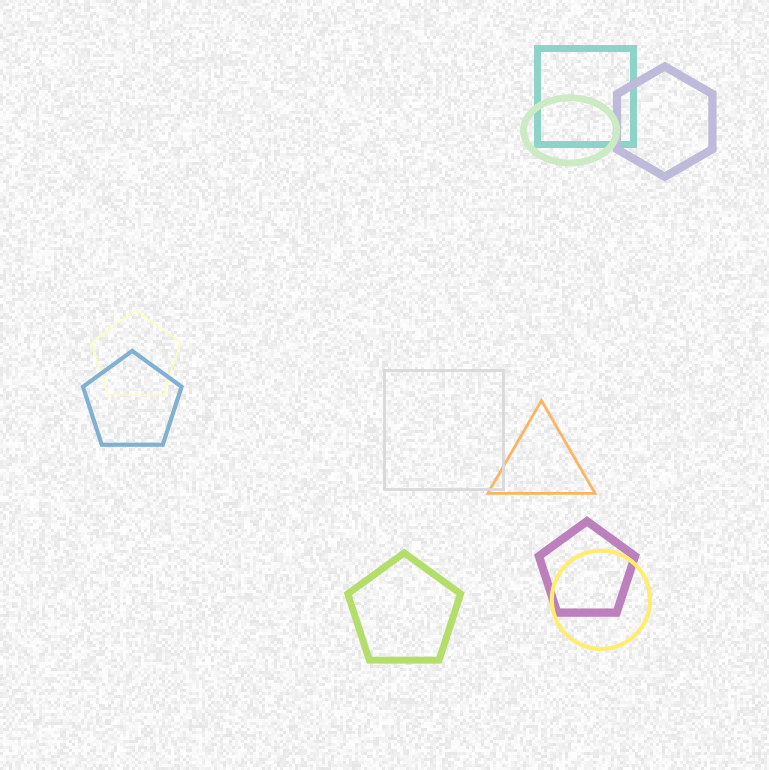[{"shape": "square", "thickness": 2.5, "radius": 0.31, "center": [0.759, 0.875]}, {"shape": "pentagon", "thickness": 0.5, "radius": 0.31, "center": [0.176, 0.536]}, {"shape": "hexagon", "thickness": 3, "radius": 0.36, "center": [0.863, 0.842]}, {"shape": "pentagon", "thickness": 1.5, "radius": 0.34, "center": [0.172, 0.477]}, {"shape": "triangle", "thickness": 1, "radius": 0.4, "center": [0.703, 0.399]}, {"shape": "pentagon", "thickness": 2.5, "radius": 0.39, "center": [0.525, 0.205]}, {"shape": "square", "thickness": 1, "radius": 0.39, "center": [0.577, 0.442]}, {"shape": "pentagon", "thickness": 3, "radius": 0.33, "center": [0.762, 0.257]}, {"shape": "oval", "thickness": 2.5, "radius": 0.3, "center": [0.74, 0.831]}, {"shape": "circle", "thickness": 1.5, "radius": 0.32, "center": [0.78, 0.221]}]